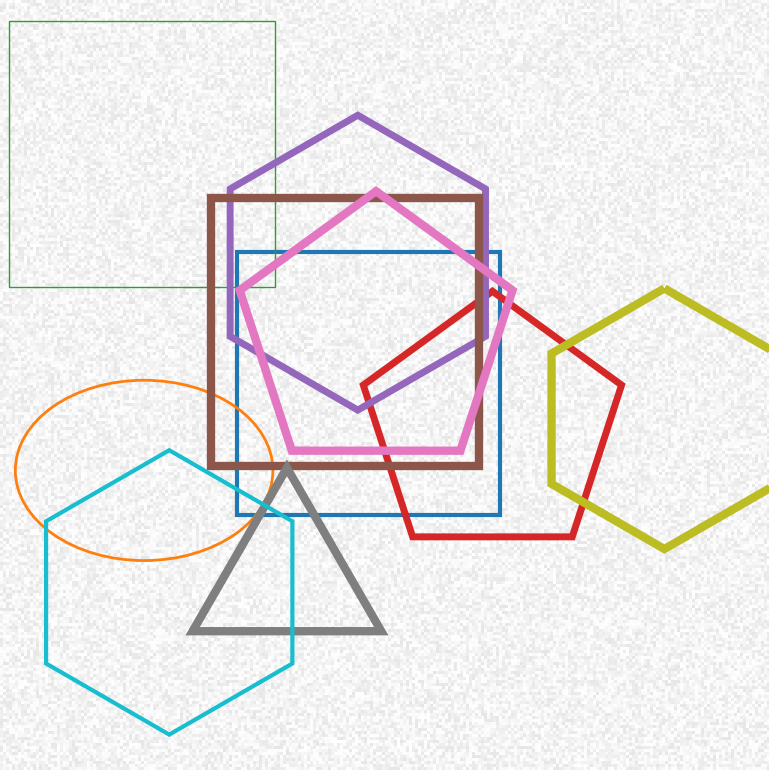[{"shape": "square", "thickness": 1.5, "radius": 0.85, "center": [0.478, 0.502]}, {"shape": "oval", "thickness": 1, "radius": 0.84, "center": [0.187, 0.389]}, {"shape": "square", "thickness": 0.5, "radius": 0.86, "center": [0.184, 0.8]}, {"shape": "pentagon", "thickness": 2.5, "radius": 0.88, "center": [0.64, 0.445]}, {"shape": "hexagon", "thickness": 2.5, "radius": 0.96, "center": [0.465, 0.659]}, {"shape": "square", "thickness": 3, "radius": 0.87, "center": [0.448, 0.569]}, {"shape": "pentagon", "thickness": 3, "radius": 0.93, "center": [0.488, 0.565]}, {"shape": "triangle", "thickness": 3, "radius": 0.71, "center": [0.373, 0.251]}, {"shape": "hexagon", "thickness": 3, "radius": 0.85, "center": [0.863, 0.456]}, {"shape": "hexagon", "thickness": 1.5, "radius": 0.92, "center": [0.22, 0.231]}]